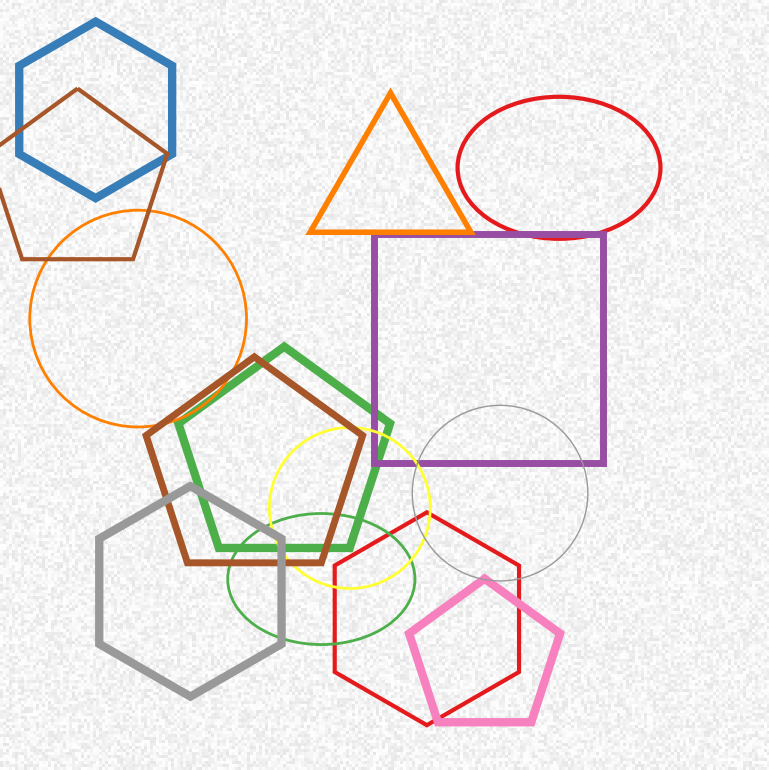[{"shape": "hexagon", "thickness": 1.5, "radius": 0.69, "center": [0.554, 0.196]}, {"shape": "oval", "thickness": 1.5, "radius": 0.66, "center": [0.726, 0.782]}, {"shape": "hexagon", "thickness": 3, "radius": 0.57, "center": [0.124, 0.857]}, {"shape": "pentagon", "thickness": 3, "radius": 0.72, "center": [0.369, 0.405]}, {"shape": "oval", "thickness": 1, "radius": 0.61, "center": [0.417, 0.248]}, {"shape": "square", "thickness": 2.5, "radius": 0.74, "center": [0.634, 0.547]}, {"shape": "triangle", "thickness": 2, "radius": 0.6, "center": [0.507, 0.759]}, {"shape": "circle", "thickness": 1, "radius": 0.7, "center": [0.179, 0.586]}, {"shape": "circle", "thickness": 1, "radius": 0.52, "center": [0.454, 0.34]}, {"shape": "pentagon", "thickness": 2.5, "radius": 0.74, "center": [0.33, 0.389]}, {"shape": "pentagon", "thickness": 1.5, "radius": 0.61, "center": [0.101, 0.762]}, {"shape": "pentagon", "thickness": 3, "radius": 0.52, "center": [0.629, 0.145]}, {"shape": "hexagon", "thickness": 3, "radius": 0.68, "center": [0.247, 0.232]}, {"shape": "circle", "thickness": 0.5, "radius": 0.57, "center": [0.649, 0.36]}]